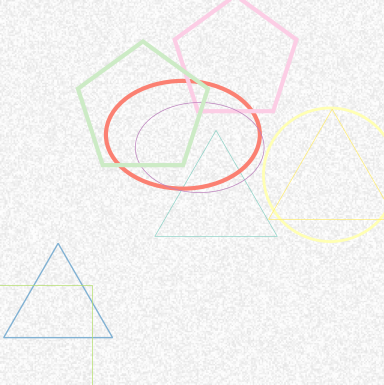[{"shape": "triangle", "thickness": 0.5, "radius": 0.92, "center": [0.561, 0.478]}, {"shape": "circle", "thickness": 2, "radius": 0.87, "center": [0.858, 0.546]}, {"shape": "oval", "thickness": 3, "radius": 1.0, "center": [0.475, 0.65]}, {"shape": "triangle", "thickness": 1, "radius": 0.82, "center": [0.151, 0.205]}, {"shape": "square", "thickness": 0.5, "radius": 0.68, "center": [0.102, 0.123]}, {"shape": "pentagon", "thickness": 3, "radius": 0.83, "center": [0.612, 0.846]}, {"shape": "oval", "thickness": 0.5, "radius": 0.84, "center": [0.519, 0.617]}, {"shape": "pentagon", "thickness": 3, "radius": 0.89, "center": [0.371, 0.715]}, {"shape": "triangle", "thickness": 0.5, "radius": 0.95, "center": [0.863, 0.526]}]